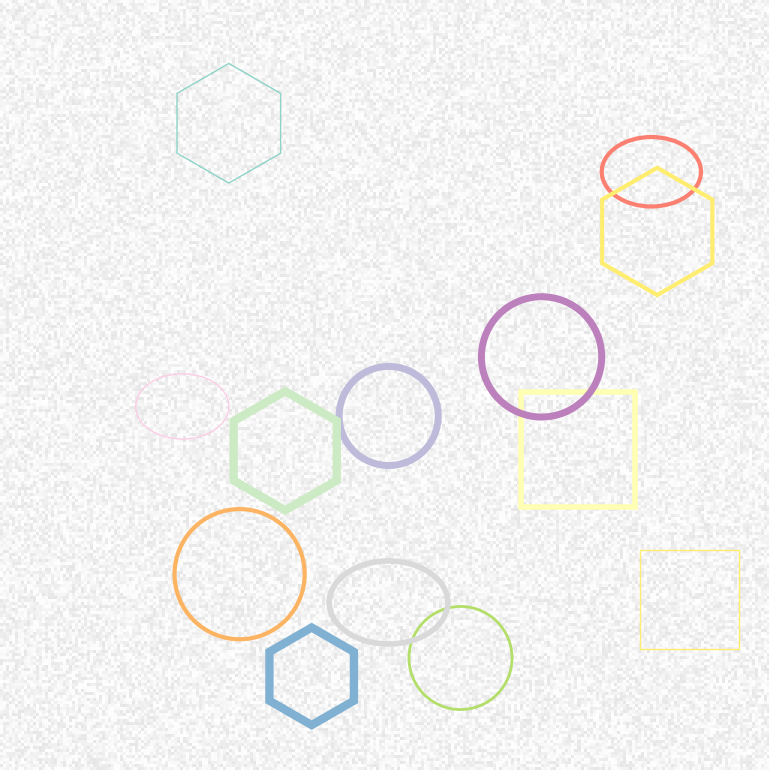[{"shape": "hexagon", "thickness": 0.5, "radius": 0.39, "center": [0.297, 0.84]}, {"shape": "square", "thickness": 2, "radius": 0.37, "center": [0.751, 0.416]}, {"shape": "circle", "thickness": 2.5, "radius": 0.32, "center": [0.505, 0.46]}, {"shape": "oval", "thickness": 1.5, "radius": 0.32, "center": [0.846, 0.777]}, {"shape": "hexagon", "thickness": 3, "radius": 0.32, "center": [0.405, 0.122]}, {"shape": "circle", "thickness": 1.5, "radius": 0.42, "center": [0.311, 0.254]}, {"shape": "circle", "thickness": 1, "radius": 0.33, "center": [0.598, 0.145]}, {"shape": "oval", "thickness": 0.5, "radius": 0.3, "center": [0.237, 0.472]}, {"shape": "oval", "thickness": 2, "radius": 0.39, "center": [0.505, 0.218]}, {"shape": "circle", "thickness": 2.5, "radius": 0.39, "center": [0.703, 0.537]}, {"shape": "hexagon", "thickness": 3, "radius": 0.39, "center": [0.37, 0.415]}, {"shape": "hexagon", "thickness": 1.5, "radius": 0.41, "center": [0.854, 0.699]}, {"shape": "square", "thickness": 0.5, "radius": 0.32, "center": [0.896, 0.221]}]